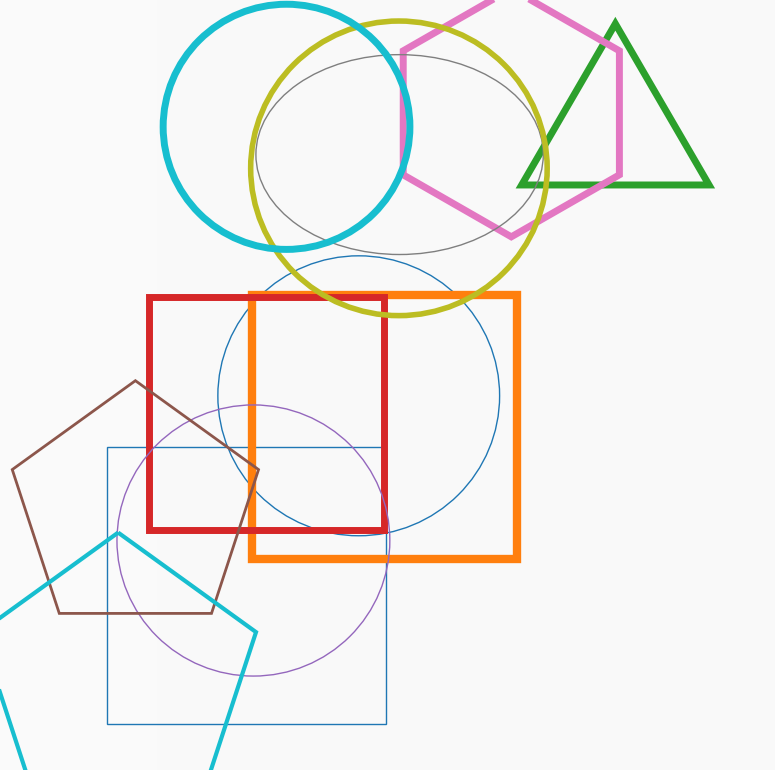[{"shape": "circle", "thickness": 0.5, "radius": 0.91, "center": [0.463, 0.486]}, {"shape": "square", "thickness": 0.5, "radius": 0.9, "center": [0.318, 0.239]}, {"shape": "square", "thickness": 3, "radius": 0.86, "center": [0.496, 0.446]}, {"shape": "triangle", "thickness": 2.5, "radius": 0.7, "center": [0.794, 0.83]}, {"shape": "square", "thickness": 2.5, "radius": 0.76, "center": [0.344, 0.463]}, {"shape": "circle", "thickness": 0.5, "radius": 0.88, "center": [0.327, 0.298]}, {"shape": "pentagon", "thickness": 1, "radius": 0.84, "center": [0.175, 0.339]}, {"shape": "hexagon", "thickness": 2.5, "radius": 0.81, "center": [0.66, 0.853]}, {"shape": "oval", "thickness": 0.5, "radius": 0.93, "center": [0.516, 0.799]}, {"shape": "circle", "thickness": 2, "radius": 0.96, "center": [0.515, 0.781]}, {"shape": "circle", "thickness": 2.5, "radius": 0.8, "center": [0.37, 0.835]}, {"shape": "pentagon", "thickness": 1.5, "radius": 0.94, "center": [0.152, 0.121]}]